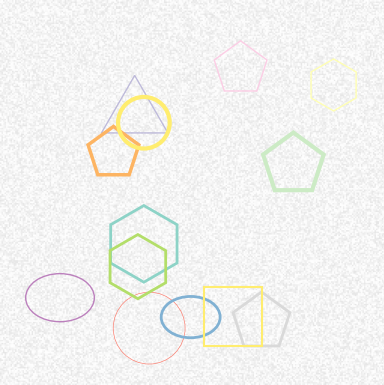[{"shape": "hexagon", "thickness": 2, "radius": 0.5, "center": [0.374, 0.367]}, {"shape": "hexagon", "thickness": 1, "radius": 0.34, "center": [0.866, 0.779]}, {"shape": "triangle", "thickness": 1, "radius": 0.5, "center": [0.35, 0.705]}, {"shape": "circle", "thickness": 0.5, "radius": 0.47, "center": [0.387, 0.148]}, {"shape": "oval", "thickness": 2, "radius": 0.38, "center": [0.495, 0.176]}, {"shape": "pentagon", "thickness": 2.5, "radius": 0.35, "center": [0.295, 0.602]}, {"shape": "hexagon", "thickness": 2, "radius": 0.42, "center": [0.358, 0.307]}, {"shape": "pentagon", "thickness": 1, "radius": 0.36, "center": [0.625, 0.822]}, {"shape": "pentagon", "thickness": 2, "radius": 0.39, "center": [0.679, 0.164]}, {"shape": "oval", "thickness": 1, "radius": 0.45, "center": [0.156, 0.227]}, {"shape": "pentagon", "thickness": 3, "radius": 0.41, "center": [0.762, 0.573]}, {"shape": "square", "thickness": 1.5, "radius": 0.38, "center": [0.606, 0.178]}, {"shape": "circle", "thickness": 3, "radius": 0.34, "center": [0.374, 0.681]}]